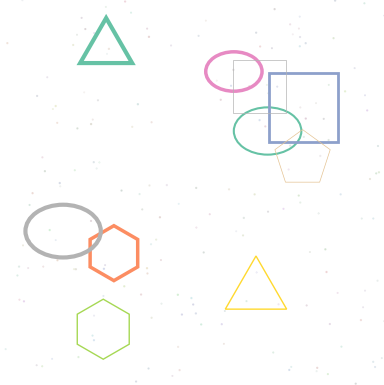[{"shape": "triangle", "thickness": 3, "radius": 0.39, "center": [0.276, 0.875]}, {"shape": "oval", "thickness": 1.5, "radius": 0.44, "center": [0.695, 0.66]}, {"shape": "hexagon", "thickness": 2.5, "radius": 0.36, "center": [0.296, 0.342]}, {"shape": "square", "thickness": 2, "radius": 0.45, "center": [0.789, 0.721]}, {"shape": "oval", "thickness": 2.5, "radius": 0.37, "center": [0.608, 0.814]}, {"shape": "hexagon", "thickness": 1, "radius": 0.39, "center": [0.268, 0.145]}, {"shape": "triangle", "thickness": 1, "radius": 0.46, "center": [0.665, 0.243]}, {"shape": "pentagon", "thickness": 0.5, "radius": 0.38, "center": [0.786, 0.588]}, {"shape": "oval", "thickness": 3, "radius": 0.49, "center": [0.164, 0.4]}, {"shape": "square", "thickness": 0.5, "radius": 0.35, "center": [0.675, 0.775]}]